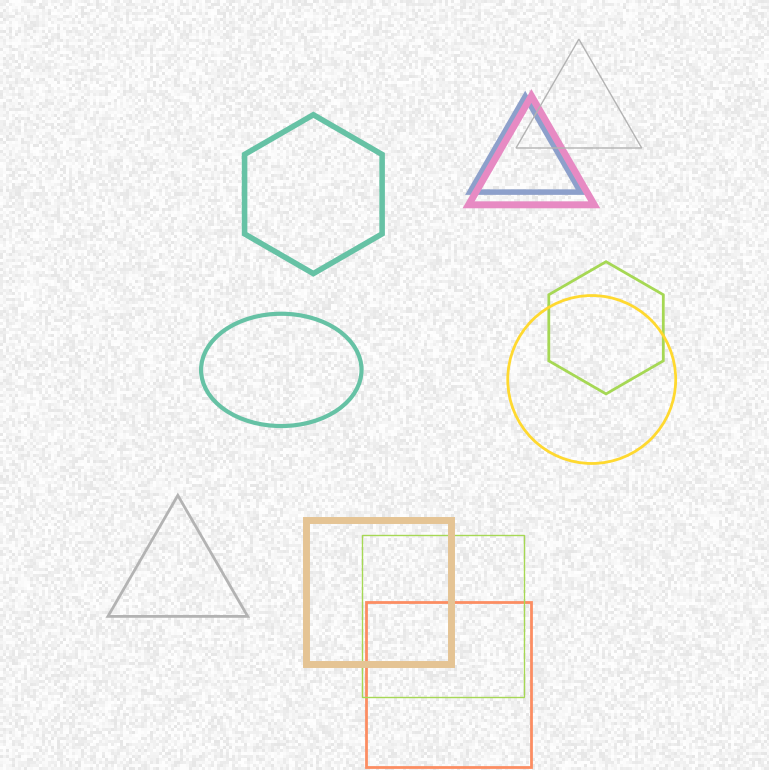[{"shape": "oval", "thickness": 1.5, "radius": 0.52, "center": [0.365, 0.52]}, {"shape": "hexagon", "thickness": 2, "radius": 0.52, "center": [0.407, 0.748]}, {"shape": "square", "thickness": 1, "radius": 0.54, "center": [0.582, 0.111]}, {"shape": "triangle", "thickness": 2, "radius": 0.41, "center": [0.682, 0.792]}, {"shape": "triangle", "thickness": 2.5, "radius": 0.47, "center": [0.69, 0.781]}, {"shape": "square", "thickness": 0.5, "radius": 0.53, "center": [0.575, 0.2]}, {"shape": "hexagon", "thickness": 1, "radius": 0.43, "center": [0.787, 0.574]}, {"shape": "circle", "thickness": 1, "radius": 0.55, "center": [0.768, 0.507]}, {"shape": "square", "thickness": 2.5, "radius": 0.47, "center": [0.491, 0.231]}, {"shape": "triangle", "thickness": 0.5, "radius": 0.47, "center": [0.752, 0.855]}, {"shape": "triangle", "thickness": 1, "radius": 0.52, "center": [0.231, 0.252]}]